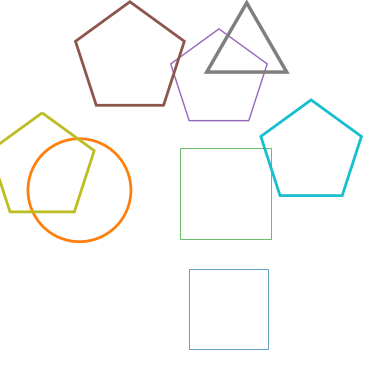[{"shape": "square", "thickness": 0.5, "radius": 0.51, "center": [0.594, 0.197]}, {"shape": "circle", "thickness": 2, "radius": 0.67, "center": [0.206, 0.506]}, {"shape": "square", "thickness": 0.5, "radius": 0.59, "center": [0.585, 0.497]}, {"shape": "pentagon", "thickness": 1, "radius": 0.66, "center": [0.569, 0.793]}, {"shape": "pentagon", "thickness": 2, "radius": 0.74, "center": [0.337, 0.847]}, {"shape": "triangle", "thickness": 2.5, "radius": 0.6, "center": [0.641, 0.873]}, {"shape": "pentagon", "thickness": 2, "radius": 0.71, "center": [0.11, 0.565]}, {"shape": "pentagon", "thickness": 2, "radius": 0.69, "center": [0.808, 0.603]}]